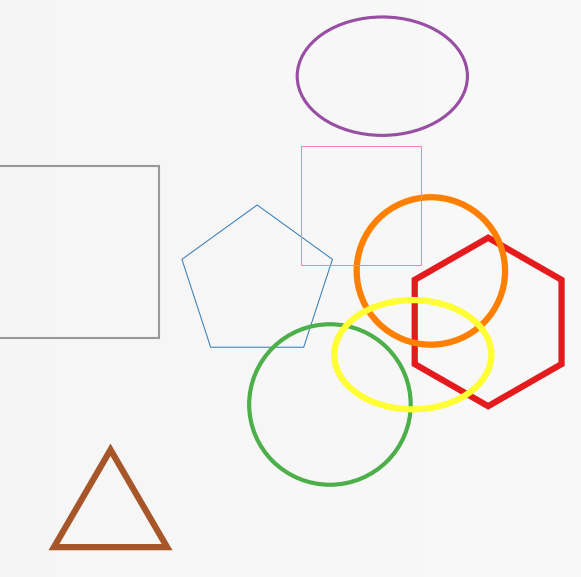[{"shape": "hexagon", "thickness": 3, "radius": 0.73, "center": [0.84, 0.442]}, {"shape": "pentagon", "thickness": 0.5, "radius": 0.68, "center": [0.442, 0.508]}, {"shape": "circle", "thickness": 2, "radius": 0.69, "center": [0.568, 0.299]}, {"shape": "oval", "thickness": 1.5, "radius": 0.73, "center": [0.658, 0.867]}, {"shape": "circle", "thickness": 3, "radius": 0.64, "center": [0.741, 0.53]}, {"shape": "oval", "thickness": 3, "radius": 0.68, "center": [0.71, 0.385]}, {"shape": "triangle", "thickness": 3, "radius": 0.56, "center": [0.19, 0.108]}, {"shape": "square", "thickness": 0.5, "radius": 0.52, "center": [0.622, 0.644]}, {"shape": "square", "thickness": 1, "radius": 0.74, "center": [0.126, 0.563]}]